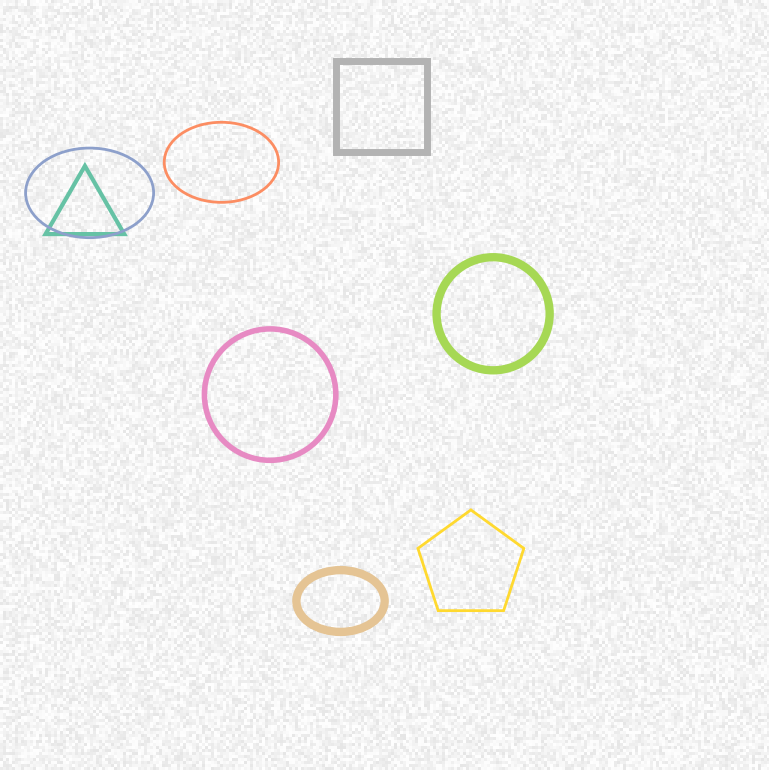[{"shape": "triangle", "thickness": 1.5, "radius": 0.3, "center": [0.11, 0.725]}, {"shape": "oval", "thickness": 1, "radius": 0.37, "center": [0.288, 0.789]}, {"shape": "oval", "thickness": 1, "radius": 0.42, "center": [0.116, 0.75]}, {"shape": "circle", "thickness": 2, "radius": 0.43, "center": [0.351, 0.488]}, {"shape": "circle", "thickness": 3, "radius": 0.37, "center": [0.64, 0.593]}, {"shape": "pentagon", "thickness": 1, "radius": 0.36, "center": [0.612, 0.265]}, {"shape": "oval", "thickness": 3, "radius": 0.29, "center": [0.442, 0.219]}, {"shape": "square", "thickness": 2.5, "radius": 0.3, "center": [0.496, 0.862]}]